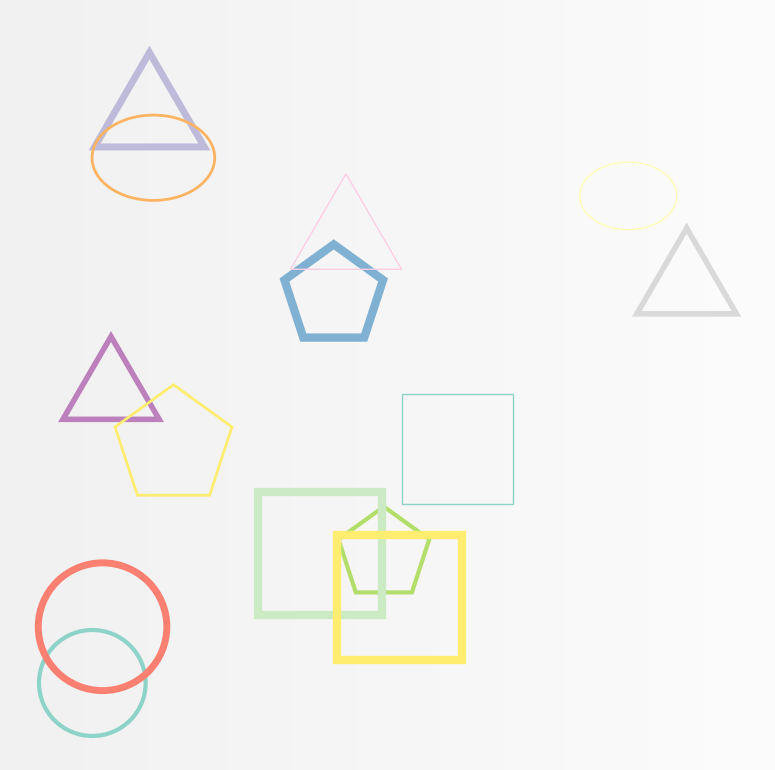[{"shape": "square", "thickness": 0.5, "radius": 0.36, "center": [0.59, 0.417]}, {"shape": "circle", "thickness": 1.5, "radius": 0.34, "center": [0.119, 0.113]}, {"shape": "oval", "thickness": 0.5, "radius": 0.31, "center": [0.811, 0.746]}, {"shape": "triangle", "thickness": 2.5, "radius": 0.41, "center": [0.193, 0.85]}, {"shape": "circle", "thickness": 2.5, "radius": 0.41, "center": [0.132, 0.186]}, {"shape": "pentagon", "thickness": 3, "radius": 0.33, "center": [0.431, 0.616]}, {"shape": "oval", "thickness": 1, "radius": 0.4, "center": [0.198, 0.795]}, {"shape": "pentagon", "thickness": 1.5, "radius": 0.31, "center": [0.495, 0.28]}, {"shape": "triangle", "thickness": 0.5, "radius": 0.41, "center": [0.446, 0.692]}, {"shape": "triangle", "thickness": 2, "radius": 0.37, "center": [0.886, 0.63]}, {"shape": "triangle", "thickness": 2, "radius": 0.36, "center": [0.143, 0.491]}, {"shape": "square", "thickness": 3, "radius": 0.4, "center": [0.413, 0.281]}, {"shape": "pentagon", "thickness": 1, "radius": 0.4, "center": [0.224, 0.421]}, {"shape": "square", "thickness": 3, "radius": 0.41, "center": [0.515, 0.224]}]